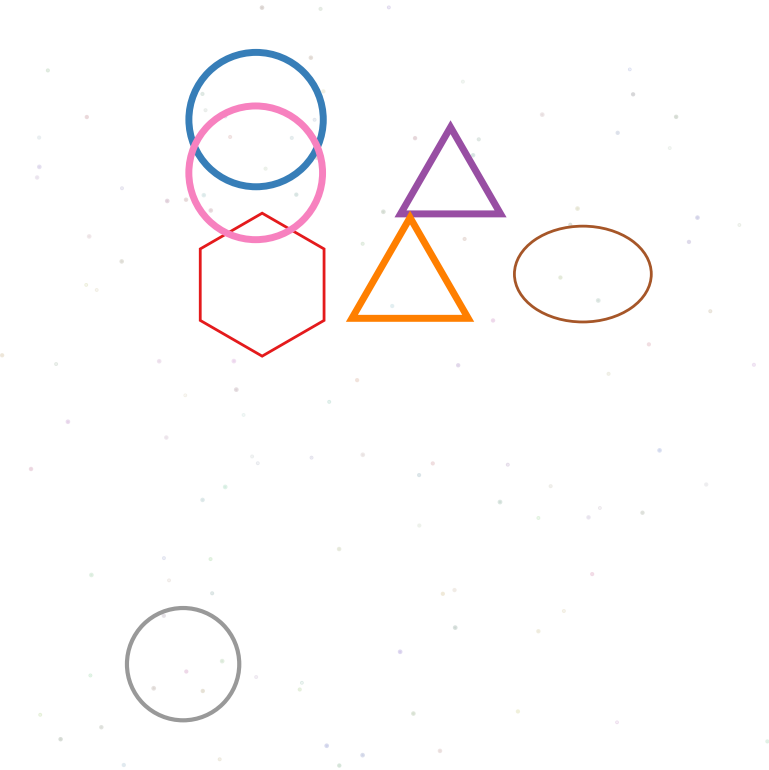[{"shape": "hexagon", "thickness": 1, "radius": 0.46, "center": [0.34, 0.63]}, {"shape": "circle", "thickness": 2.5, "radius": 0.44, "center": [0.333, 0.845]}, {"shape": "triangle", "thickness": 2.5, "radius": 0.38, "center": [0.585, 0.76]}, {"shape": "triangle", "thickness": 2.5, "radius": 0.44, "center": [0.533, 0.63]}, {"shape": "oval", "thickness": 1, "radius": 0.44, "center": [0.757, 0.644]}, {"shape": "circle", "thickness": 2.5, "radius": 0.43, "center": [0.332, 0.776]}, {"shape": "circle", "thickness": 1.5, "radius": 0.36, "center": [0.238, 0.137]}]